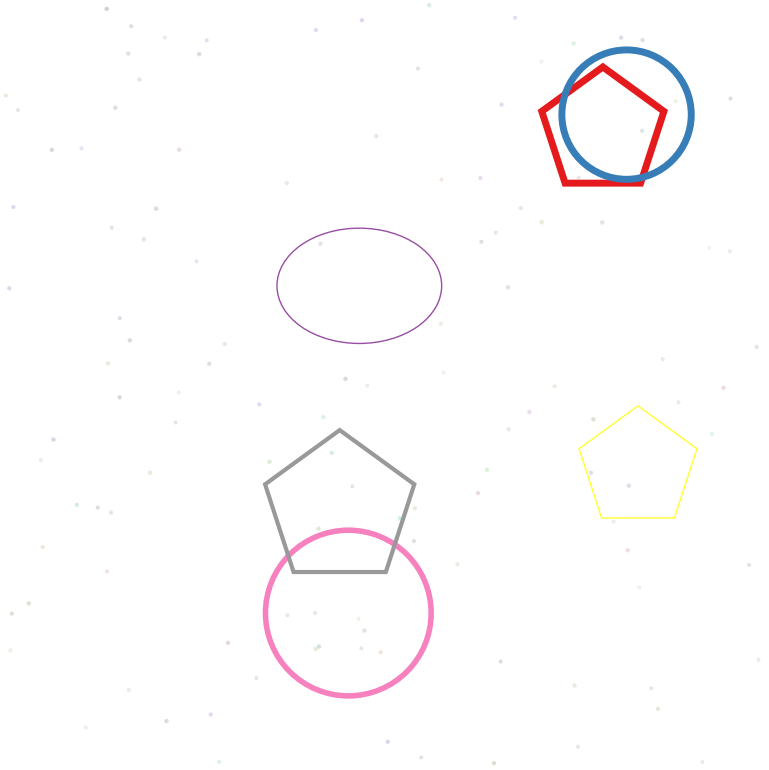[{"shape": "pentagon", "thickness": 2.5, "radius": 0.42, "center": [0.783, 0.83]}, {"shape": "circle", "thickness": 2.5, "radius": 0.42, "center": [0.814, 0.851]}, {"shape": "oval", "thickness": 0.5, "radius": 0.53, "center": [0.467, 0.629]}, {"shape": "pentagon", "thickness": 0.5, "radius": 0.4, "center": [0.829, 0.392]}, {"shape": "circle", "thickness": 2, "radius": 0.54, "center": [0.452, 0.204]}, {"shape": "pentagon", "thickness": 1.5, "radius": 0.51, "center": [0.441, 0.34]}]